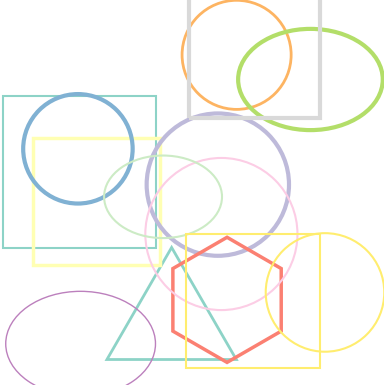[{"shape": "triangle", "thickness": 2, "radius": 0.97, "center": [0.446, 0.163]}, {"shape": "square", "thickness": 1.5, "radius": 0.99, "center": [0.207, 0.554]}, {"shape": "square", "thickness": 2.5, "radius": 0.83, "center": [0.251, 0.477]}, {"shape": "circle", "thickness": 3, "radius": 0.92, "center": [0.566, 0.52]}, {"shape": "hexagon", "thickness": 2.5, "radius": 0.81, "center": [0.59, 0.221]}, {"shape": "circle", "thickness": 3, "radius": 0.71, "center": [0.202, 0.613]}, {"shape": "circle", "thickness": 2, "radius": 0.71, "center": [0.615, 0.858]}, {"shape": "oval", "thickness": 3, "radius": 0.94, "center": [0.806, 0.794]}, {"shape": "circle", "thickness": 1.5, "radius": 0.99, "center": [0.575, 0.392]}, {"shape": "square", "thickness": 3, "radius": 0.85, "center": [0.661, 0.865]}, {"shape": "oval", "thickness": 1, "radius": 0.97, "center": [0.209, 0.107]}, {"shape": "oval", "thickness": 1.5, "radius": 0.77, "center": [0.424, 0.489]}, {"shape": "square", "thickness": 1.5, "radius": 0.87, "center": [0.658, 0.218]}, {"shape": "circle", "thickness": 1.5, "radius": 0.77, "center": [0.844, 0.24]}]